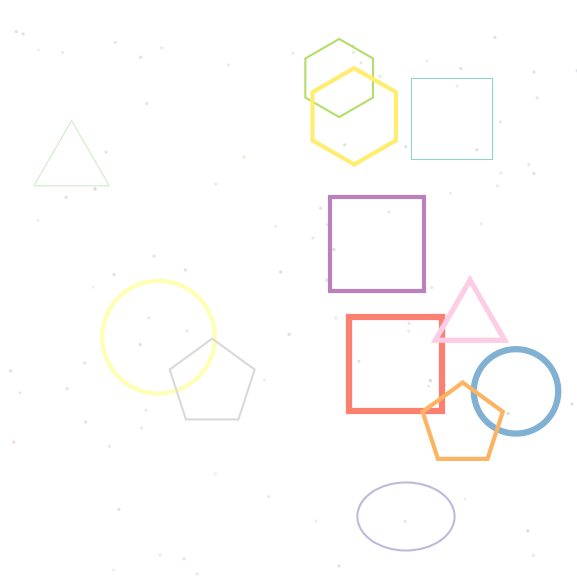[{"shape": "square", "thickness": 0.5, "radius": 0.35, "center": [0.781, 0.794]}, {"shape": "circle", "thickness": 2, "radius": 0.49, "center": [0.274, 0.415]}, {"shape": "oval", "thickness": 1, "radius": 0.42, "center": [0.703, 0.105]}, {"shape": "square", "thickness": 3, "radius": 0.41, "center": [0.685, 0.369]}, {"shape": "circle", "thickness": 3, "radius": 0.37, "center": [0.894, 0.321]}, {"shape": "pentagon", "thickness": 2, "radius": 0.37, "center": [0.801, 0.264]}, {"shape": "hexagon", "thickness": 1, "radius": 0.34, "center": [0.587, 0.864]}, {"shape": "triangle", "thickness": 2.5, "radius": 0.35, "center": [0.814, 0.445]}, {"shape": "pentagon", "thickness": 1, "radius": 0.39, "center": [0.367, 0.335]}, {"shape": "square", "thickness": 2, "radius": 0.41, "center": [0.653, 0.576]}, {"shape": "triangle", "thickness": 0.5, "radius": 0.38, "center": [0.124, 0.715]}, {"shape": "hexagon", "thickness": 2, "radius": 0.42, "center": [0.613, 0.798]}]